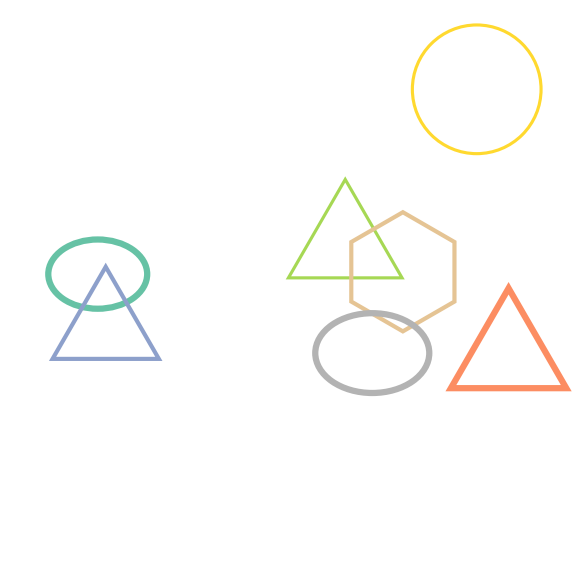[{"shape": "oval", "thickness": 3, "radius": 0.43, "center": [0.169, 0.524]}, {"shape": "triangle", "thickness": 3, "radius": 0.58, "center": [0.881, 0.385]}, {"shape": "triangle", "thickness": 2, "radius": 0.53, "center": [0.183, 0.431]}, {"shape": "triangle", "thickness": 1.5, "radius": 0.57, "center": [0.598, 0.575]}, {"shape": "circle", "thickness": 1.5, "radius": 0.56, "center": [0.825, 0.844]}, {"shape": "hexagon", "thickness": 2, "radius": 0.52, "center": [0.698, 0.528]}, {"shape": "oval", "thickness": 3, "radius": 0.49, "center": [0.645, 0.388]}]